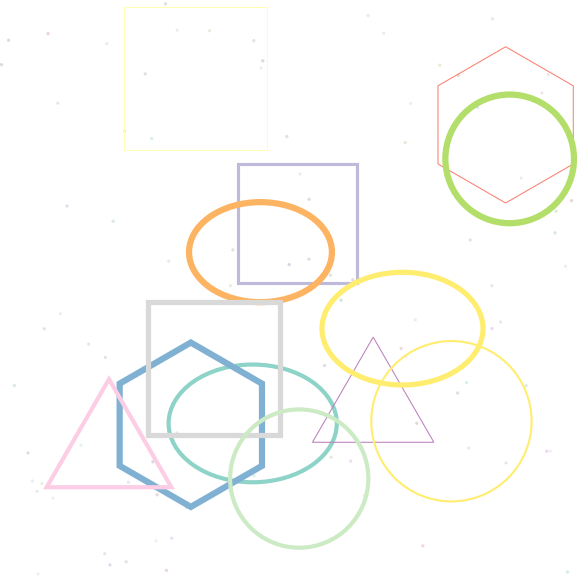[{"shape": "oval", "thickness": 2, "radius": 0.73, "center": [0.438, 0.266]}, {"shape": "square", "thickness": 0.5, "radius": 0.62, "center": [0.338, 0.863]}, {"shape": "square", "thickness": 1.5, "radius": 0.52, "center": [0.516, 0.612]}, {"shape": "hexagon", "thickness": 0.5, "radius": 0.68, "center": [0.876, 0.783]}, {"shape": "hexagon", "thickness": 3, "radius": 0.71, "center": [0.33, 0.264]}, {"shape": "oval", "thickness": 3, "radius": 0.62, "center": [0.451, 0.563]}, {"shape": "circle", "thickness": 3, "radius": 0.56, "center": [0.883, 0.724]}, {"shape": "triangle", "thickness": 2, "radius": 0.62, "center": [0.189, 0.218]}, {"shape": "square", "thickness": 2.5, "radius": 0.57, "center": [0.371, 0.361]}, {"shape": "triangle", "thickness": 0.5, "radius": 0.61, "center": [0.646, 0.294]}, {"shape": "circle", "thickness": 2, "radius": 0.6, "center": [0.518, 0.17]}, {"shape": "oval", "thickness": 2.5, "radius": 0.7, "center": [0.697, 0.43]}, {"shape": "circle", "thickness": 1, "radius": 0.69, "center": [0.782, 0.27]}]